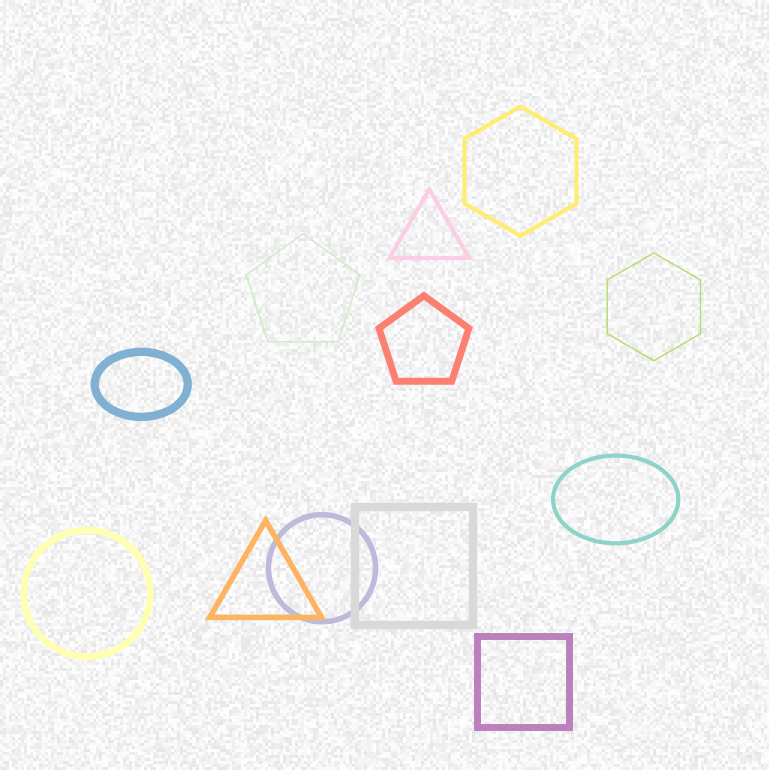[{"shape": "oval", "thickness": 1.5, "radius": 0.41, "center": [0.8, 0.351]}, {"shape": "circle", "thickness": 2.5, "radius": 0.41, "center": [0.113, 0.229]}, {"shape": "circle", "thickness": 2, "radius": 0.35, "center": [0.418, 0.262]}, {"shape": "pentagon", "thickness": 2.5, "radius": 0.31, "center": [0.551, 0.555]}, {"shape": "oval", "thickness": 3, "radius": 0.3, "center": [0.183, 0.501]}, {"shape": "triangle", "thickness": 2, "radius": 0.42, "center": [0.345, 0.24]}, {"shape": "hexagon", "thickness": 0.5, "radius": 0.35, "center": [0.849, 0.602]}, {"shape": "triangle", "thickness": 1.5, "radius": 0.3, "center": [0.557, 0.695]}, {"shape": "square", "thickness": 3, "radius": 0.38, "center": [0.537, 0.264]}, {"shape": "square", "thickness": 2.5, "radius": 0.3, "center": [0.679, 0.115]}, {"shape": "pentagon", "thickness": 0.5, "radius": 0.39, "center": [0.394, 0.619]}, {"shape": "hexagon", "thickness": 1.5, "radius": 0.42, "center": [0.676, 0.778]}]